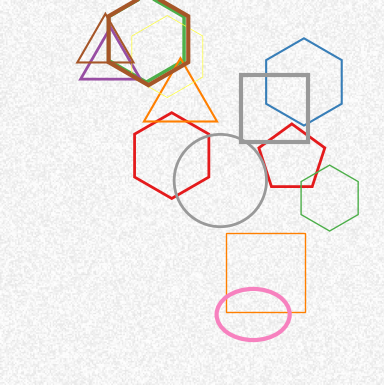[{"shape": "pentagon", "thickness": 2, "radius": 0.45, "center": [0.758, 0.588]}, {"shape": "hexagon", "thickness": 2, "radius": 0.56, "center": [0.446, 0.596]}, {"shape": "hexagon", "thickness": 1.5, "radius": 0.57, "center": [0.789, 0.787]}, {"shape": "hexagon", "thickness": 1, "radius": 0.43, "center": [0.856, 0.486]}, {"shape": "hexagon", "thickness": 2.5, "radius": 0.57, "center": [0.38, 0.9]}, {"shape": "triangle", "thickness": 2, "radius": 0.45, "center": [0.287, 0.839]}, {"shape": "square", "thickness": 1, "radius": 0.51, "center": [0.689, 0.293]}, {"shape": "triangle", "thickness": 1.5, "radius": 0.55, "center": [0.469, 0.739]}, {"shape": "hexagon", "thickness": 0.5, "radius": 0.53, "center": [0.435, 0.853]}, {"shape": "hexagon", "thickness": 3, "radius": 0.6, "center": [0.386, 0.898]}, {"shape": "triangle", "thickness": 1.5, "radius": 0.42, "center": [0.274, 0.88]}, {"shape": "oval", "thickness": 3, "radius": 0.47, "center": [0.658, 0.183]}, {"shape": "square", "thickness": 3, "radius": 0.43, "center": [0.713, 0.718]}, {"shape": "circle", "thickness": 2, "radius": 0.6, "center": [0.572, 0.531]}]